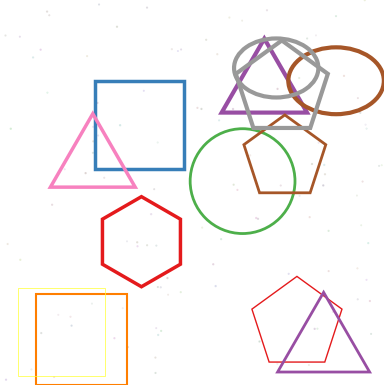[{"shape": "pentagon", "thickness": 1, "radius": 0.61, "center": [0.771, 0.159]}, {"shape": "hexagon", "thickness": 2.5, "radius": 0.58, "center": [0.367, 0.372]}, {"shape": "square", "thickness": 2.5, "radius": 0.57, "center": [0.362, 0.675]}, {"shape": "circle", "thickness": 2, "radius": 0.68, "center": [0.63, 0.53]}, {"shape": "triangle", "thickness": 2, "radius": 0.69, "center": [0.841, 0.103]}, {"shape": "triangle", "thickness": 3, "radius": 0.64, "center": [0.687, 0.772]}, {"shape": "square", "thickness": 1.5, "radius": 0.59, "center": [0.212, 0.119]}, {"shape": "square", "thickness": 0.5, "radius": 0.57, "center": [0.159, 0.138]}, {"shape": "pentagon", "thickness": 2, "radius": 0.56, "center": [0.74, 0.59]}, {"shape": "oval", "thickness": 3, "radius": 0.62, "center": [0.873, 0.79]}, {"shape": "triangle", "thickness": 2.5, "radius": 0.64, "center": [0.241, 0.577]}, {"shape": "oval", "thickness": 3, "radius": 0.55, "center": [0.717, 0.823]}, {"shape": "pentagon", "thickness": 3, "radius": 0.63, "center": [0.732, 0.769]}]